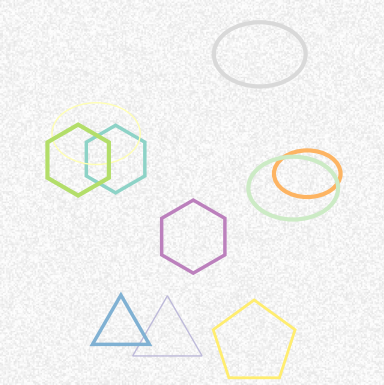[{"shape": "hexagon", "thickness": 2.5, "radius": 0.44, "center": [0.3, 0.587]}, {"shape": "oval", "thickness": 1, "radius": 0.57, "center": [0.25, 0.653]}, {"shape": "triangle", "thickness": 1, "radius": 0.52, "center": [0.435, 0.128]}, {"shape": "triangle", "thickness": 2.5, "radius": 0.43, "center": [0.314, 0.148]}, {"shape": "oval", "thickness": 3, "radius": 0.43, "center": [0.798, 0.549]}, {"shape": "hexagon", "thickness": 3, "radius": 0.46, "center": [0.203, 0.584]}, {"shape": "oval", "thickness": 3, "radius": 0.6, "center": [0.675, 0.859]}, {"shape": "hexagon", "thickness": 2.5, "radius": 0.47, "center": [0.502, 0.385]}, {"shape": "oval", "thickness": 3, "radius": 0.58, "center": [0.762, 0.511]}, {"shape": "pentagon", "thickness": 2, "radius": 0.56, "center": [0.66, 0.109]}]